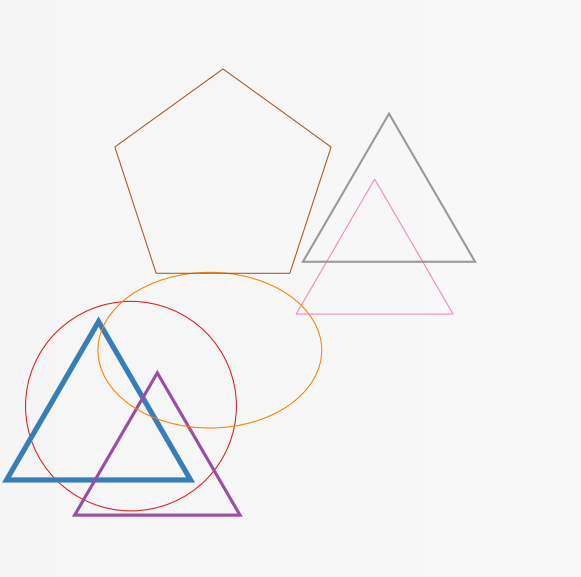[{"shape": "circle", "thickness": 0.5, "radius": 0.91, "center": [0.225, 0.296]}, {"shape": "triangle", "thickness": 2.5, "radius": 0.91, "center": [0.17, 0.259]}, {"shape": "triangle", "thickness": 1.5, "radius": 0.82, "center": [0.271, 0.189]}, {"shape": "oval", "thickness": 0.5, "radius": 0.96, "center": [0.361, 0.393]}, {"shape": "pentagon", "thickness": 0.5, "radius": 0.98, "center": [0.384, 0.684]}, {"shape": "triangle", "thickness": 0.5, "radius": 0.78, "center": [0.645, 0.533]}, {"shape": "triangle", "thickness": 1, "radius": 0.85, "center": [0.669, 0.631]}]